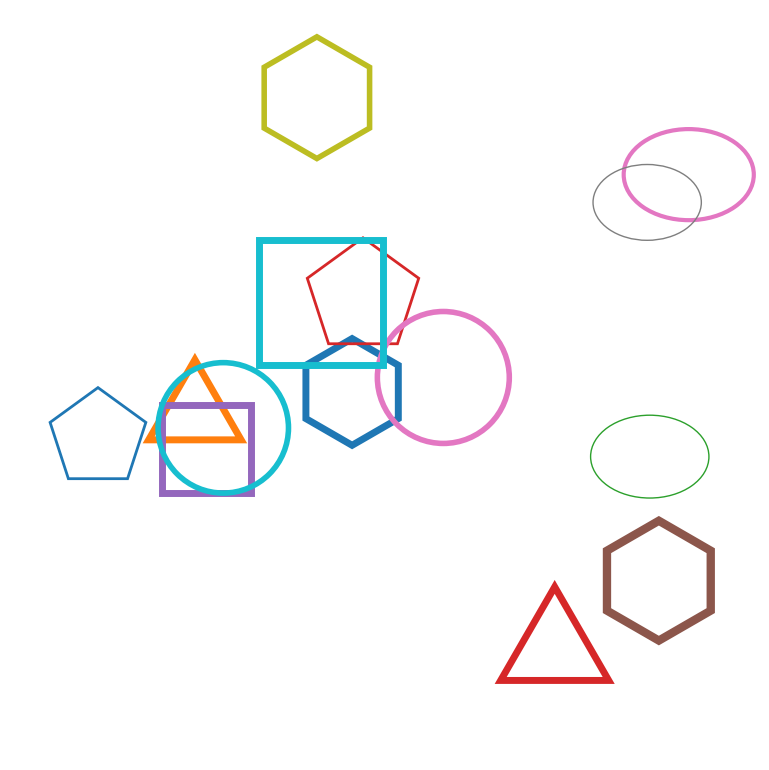[{"shape": "pentagon", "thickness": 1, "radius": 0.33, "center": [0.127, 0.431]}, {"shape": "hexagon", "thickness": 2.5, "radius": 0.35, "center": [0.457, 0.491]}, {"shape": "triangle", "thickness": 2.5, "radius": 0.35, "center": [0.253, 0.463]}, {"shape": "oval", "thickness": 0.5, "radius": 0.38, "center": [0.844, 0.407]}, {"shape": "pentagon", "thickness": 1, "radius": 0.38, "center": [0.471, 0.615]}, {"shape": "triangle", "thickness": 2.5, "radius": 0.4, "center": [0.72, 0.157]}, {"shape": "square", "thickness": 2.5, "radius": 0.29, "center": [0.268, 0.417]}, {"shape": "hexagon", "thickness": 3, "radius": 0.39, "center": [0.856, 0.246]}, {"shape": "oval", "thickness": 1.5, "radius": 0.42, "center": [0.894, 0.773]}, {"shape": "circle", "thickness": 2, "radius": 0.43, "center": [0.576, 0.51]}, {"shape": "oval", "thickness": 0.5, "radius": 0.35, "center": [0.84, 0.737]}, {"shape": "hexagon", "thickness": 2, "radius": 0.4, "center": [0.412, 0.873]}, {"shape": "circle", "thickness": 2, "radius": 0.42, "center": [0.29, 0.444]}, {"shape": "square", "thickness": 2.5, "radius": 0.41, "center": [0.417, 0.607]}]